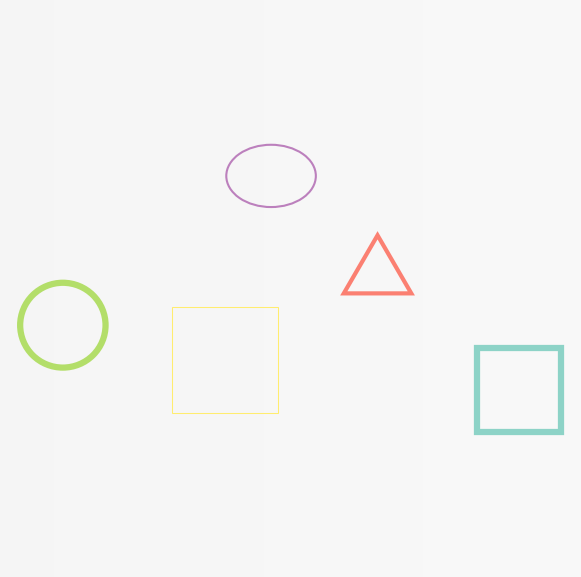[{"shape": "square", "thickness": 3, "radius": 0.36, "center": [0.893, 0.323]}, {"shape": "triangle", "thickness": 2, "radius": 0.34, "center": [0.65, 0.525]}, {"shape": "circle", "thickness": 3, "radius": 0.37, "center": [0.108, 0.436]}, {"shape": "oval", "thickness": 1, "radius": 0.39, "center": [0.466, 0.695]}, {"shape": "square", "thickness": 0.5, "radius": 0.46, "center": [0.386, 0.376]}]